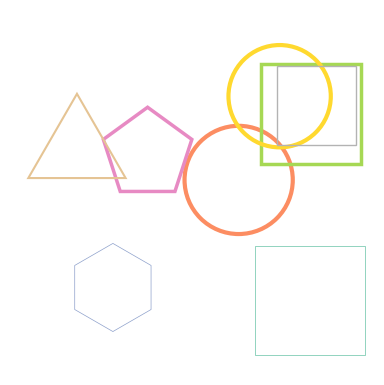[{"shape": "square", "thickness": 0.5, "radius": 0.71, "center": [0.805, 0.22]}, {"shape": "circle", "thickness": 3, "radius": 0.7, "center": [0.62, 0.533]}, {"shape": "hexagon", "thickness": 0.5, "radius": 0.57, "center": [0.293, 0.253]}, {"shape": "pentagon", "thickness": 2.5, "radius": 0.6, "center": [0.383, 0.6]}, {"shape": "square", "thickness": 2.5, "radius": 0.65, "center": [0.808, 0.704]}, {"shape": "circle", "thickness": 3, "radius": 0.66, "center": [0.726, 0.75]}, {"shape": "triangle", "thickness": 1.5, "radius": 0.73, "center": [0.2, 0.61]}, {"shape": "square", "thickness": 1, "radius": 0.51, "center": [0.822, 0.726]}]